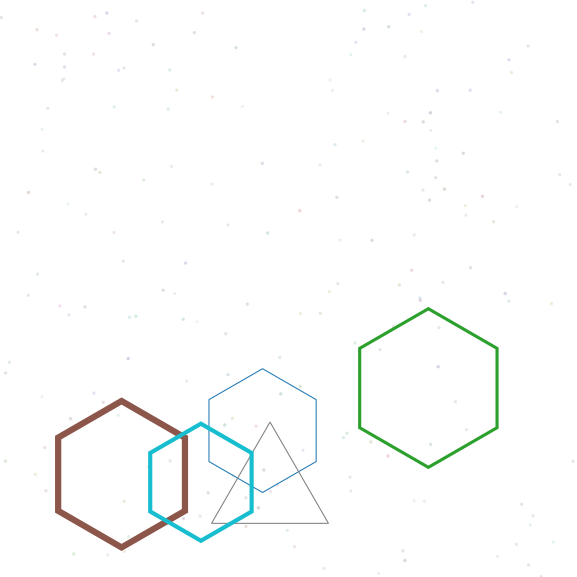[{"shape": "hexagon", "thickness": 0.5, "radius": 0.54, "center": [0.455, 0.254]}, {"shape": "hexagon", "thickness": 1.5, "radius": 0.69, "center": [0.742, 0.327]}, {"shape": "hexagon", "thickness": 3, "radius": 0.63, "center": [0.21, 0.178]}, {"shape": "triangle", "thickness": 0.5, "radius": 0.58, "center": [0.468, 0.151]}, {"shape": "hexagon", "thickness": 2, "radius": 0.51, "center": [0.348, 0.164]}]